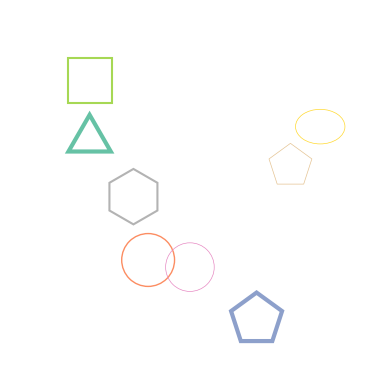[{"shape": "triangle", "thickness": 3, "radius": 0.32, "center": [0.233, 0.638]}, {"shape": "circle", "thickness": 1, "radius": 0.34, "center": [0.385, 0.325]}, {"shape": "pentagon", "thickness": 3, "radius": 0.35, "center": [0.666, 0.17]}, {"shape": "circle", "thickness": 0.5, "radius": 0.32, "center": [0.493, 0.306]}, {"shape": "square", "thickness": 1.5, "radius": 0.29, "center": [0.234, 0.79]}, {"shape": "oval", "thickness": 0.5, "radius": 0.32, "center": [0.832, 0.671]}, {"shape": "pentagon", "thickness": 0.5, "radius": 0.29, "center": [0.754, 0.569]}, {"shape": "hexagon", "thickness": 1.5, "radius": 0.36, "center": [0.347, 0.489]}]